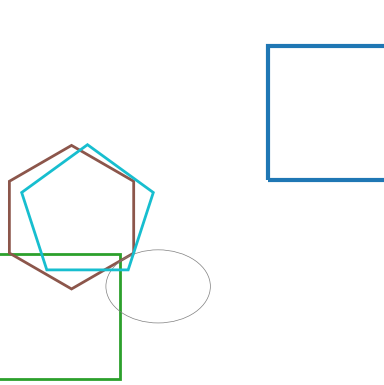[{"shape": "square", "thickness": 3, "radius": 0.87, "center": [0.869, 0.707]}, {"shape": "square", "thickness": 2, "radius": 0.81, "center": [0.15, 0.178]}, {"shape": "hexagon", "thickness": 2, "radius": 0.93, "center": [0.186, 0.436]}, {"shape": "oval", "thickness": 0.5, "radius": 0.68, "center": [0.411, 0.256]}, {"shape": "pentagon", "thickness": 2, "radius": 0.9, "center": [0.227, 0.444]}]